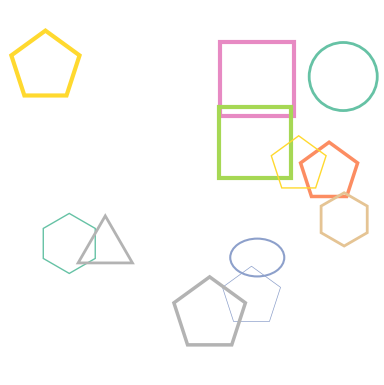[{"shape": "circle", "thickness": 2, "radius": 0.44, "center": [0.891, 0.801]}, {"shape": "hexagon", "thickness": 1, "radius": 0.39, "center": [0.18, 0.368]}, {"shape": "pentagon", "thickness": 2.5, "radius": 0.39, "center": [0.855, 0.553]}, {"shape": "oval", "thickness": 1.5, "radius": 0.35, "center": [0.668, 0.331]}, {"shape": "pentagon", "thickness": 0.5, "radius": 0.4, "center": [0.653, 0.229]}, {"shape": "square", "thickness": 3, "radius": 0.48, "center": [0.667, 0.795]}, {"shape": "square", "thickness": 3, "radius": 0.47, "center": [0.663, 0.63]}, {"shape": "pentagon", "thickness": 1, "radius": 0.37, "center": [0.776, 0.572]}, {"shape": "pentagon", "thickness": 3, "radius": 0.47, "center": [0.118, 0.827]}, {"shape": "hexagon", "thickness": 2, "radius": 0.35, "center": [0.894, 0.43]}, {"shape": "pentagon", "thickness": 2.5, "radius": 0.49, "center": [0.545, 0.183]}, {"shape": "triangle", "thickness": 2, "radius": 0.41, "center": [0.273, 0.358]}]